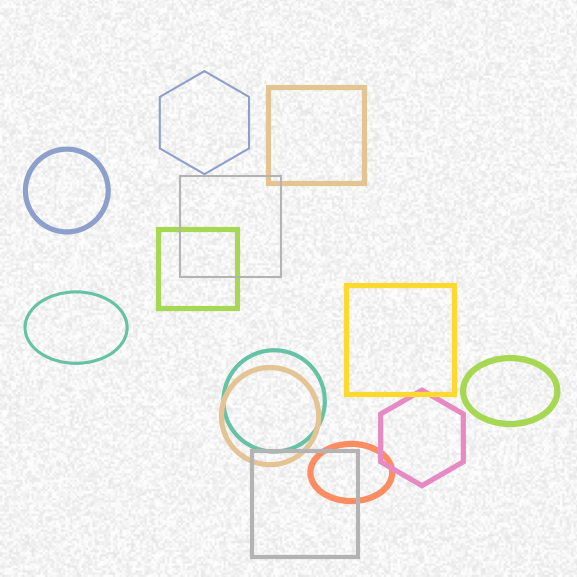[{"shape": "oval", "thickness": 1.5, "radius": 0.44, "center": [0.132, 0.432]}, {"shape": "circle", "thickness": 2, "radius": 0.44, "center": [0.475, 0.305]}, {"shape": "oval", "thickness": 3, "radius": 0.35, "center": [0.608, 0.181]}, {"shape": "circle", "thickness": 2.5, "radius": 0.36, "center": [0.116, 0.669]}, {"shape": "hexagon", "thickness": 1, "radius": 0.45, "center": [0.354, 0.787]}, {"shape": "hexagon", "thickness": 2.5, "radius": 0.41, "center": [0.731, 0.241]}, {"shape": "square", "thickness": 2.5, "radius": 0.34, "center": [0.342, 0.534]}, {"shape": "oval", "thickness": 3, "radius": 0.41, "center": [0.883, 0.322]}, {"shape": "square", "thickness": 2.5, "radius": 0.47, "center": [0.693, 0.412]}, {"shape": "square", "thickness": 2.5, "radius": 0.42, "center": [0.547, 0.766]}, {"shape": "circle", "thickness": 2.5, "radius": 0.42, "center": [0.468, 0.279]}, {"shape": "square", "thickness": 1, "radius": 0.44, "center": [0.399, 0.608]}, {"shape": "square", "thickness": 2, "radius": 0.46, "center": [0.528, 0.126]}]